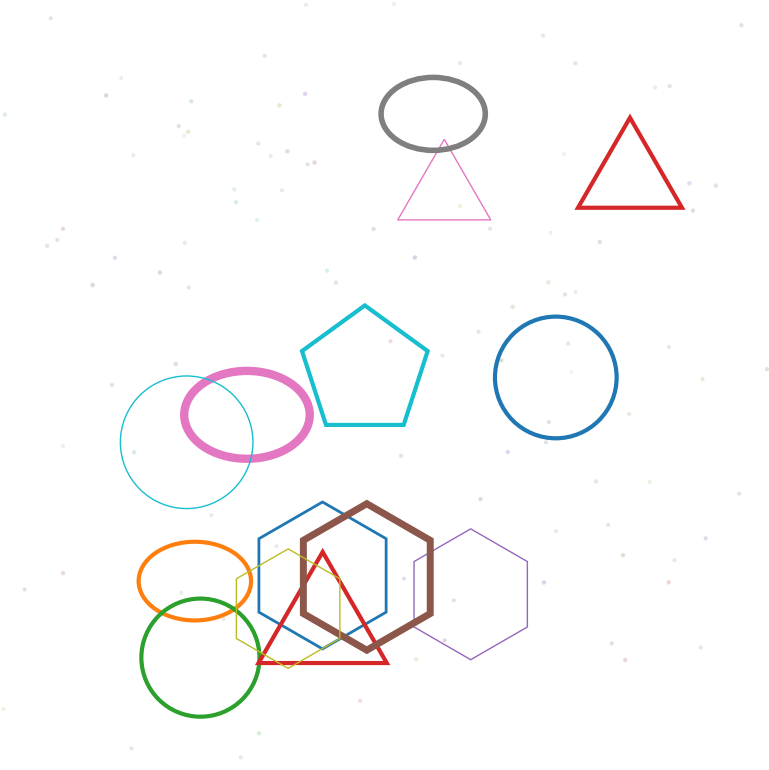[{"shape": "hexagon", "thickness": 1, "radius": 0.48, "center": [0.419, 0.253]}, {"shape": "circle", "thickness": 1.5, "radius": 0.4, "center": [0.722, 0.51]}, {"shape": "oval", "thickness": 1.5, "radius": 0.36, "center": [0.253, 0.245]}, {"shape": "circle", "thickness": 1.5, "radius": 0.38, "center": [0.26, 0.146]}, {"shape": "triangle", "thickness": 1.5, "radius": 0.39, "center": [0.818, 0.769]}, {"shape": "triangle", "thickness": 1.5, "radius": 0.48, "center": [0.419, 0.187]}, {"shape": "hexagon", "thickness": 0.5, "radius": 0.42, "center": [0.611, 0.228]}, {"shape": "hexagon", "thickness": 2.5, "radius": 0.48, "center": [0.476, 0.251]}, {"shape": "oval", "thickness": 3, "radius": 0.41, "center": [0.321, 0.461]}, {"shape": "triangle", "thickness": 0.5, "radius": 0.35, "center": [0.577, 0.749]}, {"shape": "oval", "thickness": 2, "radius": 0.34, "center": [0.563, 0.852]}, {"shape": "hexagon", "thickness": 0.5, "radius": 0.39, "center": [0.374, 0.21]}, {"shape": "circle", "thickness": 0.5, "radius": 0.43, "center": [0.242, 0.426]}, {"shape": "pentagon", "thickness": 1.5, "radius": 0.43, "center": [0.474, 0.518]}]